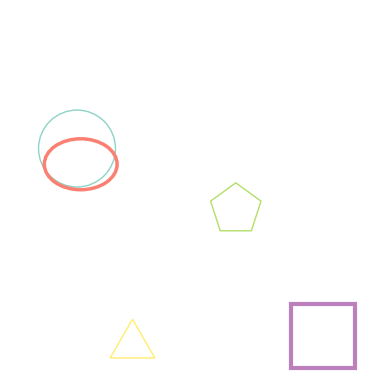[{"shape": "circle", "thickness": 1, "radius": 0.5, "center": [0.2, 0.614]}, {"shape": "oval", "thickness": 2.5, "radius": 0.47, "center": [0.21, 0.573]}, {"shape": "pentagon", "thickness": 1, "radius": 0.34, "center": [0.612, 0.456]}, {"shape": "square", "thickness": 3, "radius": 0.41, "center": [0.838, 0.128]}, {"shape": "triangle", "thickness": 1, "radius": 0.33, "center": [0.344, 0.104]}]